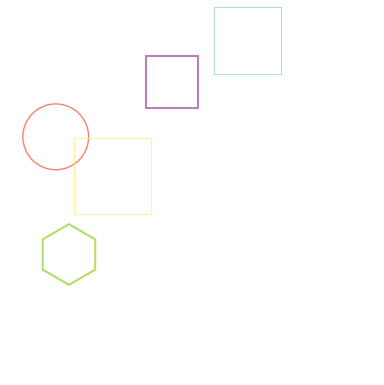[{"shape": "square", "thickness": 0.5, "radius": 0.43, "center": [0.643, 0.895]}, {"shape": "circle", "thickness": 1, "radius": 0.43, "center": [0.145, 0.645]}, {"shape": "hexagon", "thickness": 1.5, "radius": 0.39, "center": [0.179, 0.339]}, {"shape": "square", "thickness": 1.5, "radius": 0.34, "center": [0.447, 0.788]}, {"shape": "square", "thickness": 0.5, "radius": 0.5, "center": [0.293, 0.543]}]